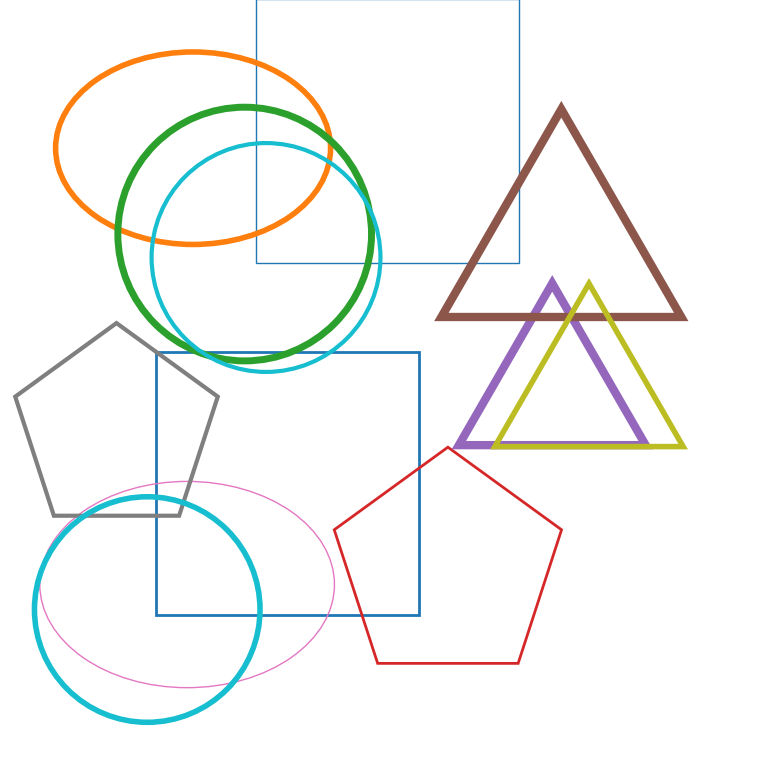[{"shape": "square", "thickness": 1, "radius": 0.85, "center": [0.373, 0.372]}, {"shape": "square", "thickness": 0.5, "radius": 0.86, "center": [0.503, 0.83]}, {"shape": "oval", "thickness": 2, "radius": 0.89, "center": [0.251, 0.808]}, {"shape": "circle", "thickness": 2.5, "radius": 0.82, "center": [0.318, 0.696]}, {"shape": "pentagon", "thickness": 1, "radius": 0.78, "center": [0.582, 0.264]}, {"shape": "triangle", "thickness": 3, "radius": 0.7, "center": [0.717, 0.492]}, {"shape": "triangle", "thickness": 3, "radius": 0.9, "center": [0.729, 0.678]}, {"shape": "oval", "thickness": 0.5, "radius": 0.96, "center": [0.243, 0.241]}, {"shape": "pentagon", "thickness": 1.5, "radius": 0.69, "center": [0.151, 0.442]}, {"shape": "triangle", "thickness": 2, "radius": 0.71, "center": [0.765, 0.491]}, {"shape": "circle", "thickness": 1.5, "radius": 0.74, "center": [0.345, 0.666]}, {"shape": "circle", "thickness": 2, "radius": 0.73, "center": [0.191, 0.208]}]